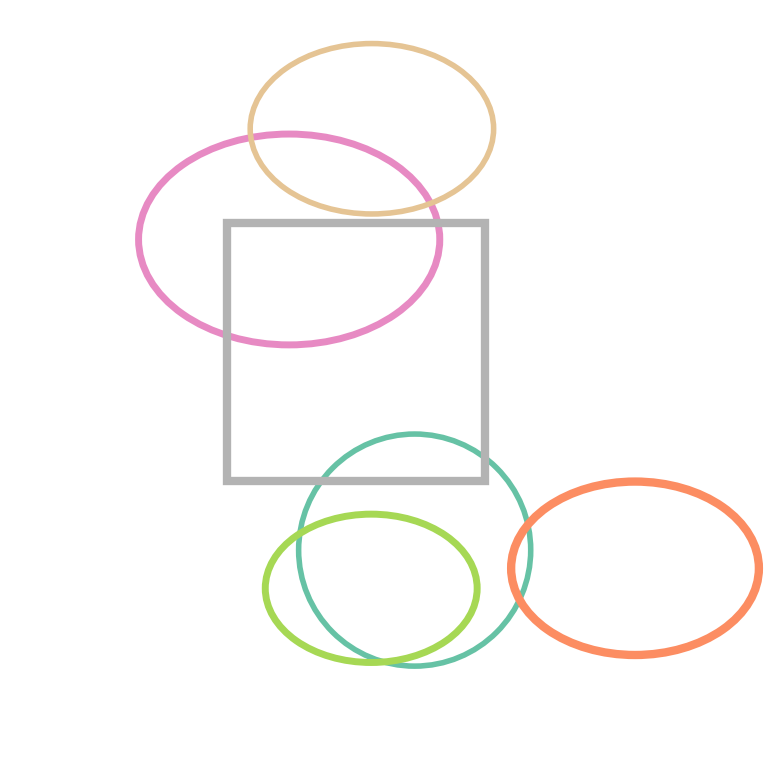[{"shape": "circle", "thickness": 2, "radius": 0.75, "center": [0.539, 0.286]}, {"shape": "oval", "thickness": 3, "radius": 0.8, "center": [0.825, 0.262]}, {"shape": "oval", "thickness": 2.5, "radius": 0.98, "center": [0.376, 0.689]}, {"shape": "oval", "thickness": 2.5, "radius": 0.69, "center": [0.482, 0.236]}, {"shape": "oval", "thickness": 2, "radius": 0.79, "center": [0.483, 0.833]}, {"shape": "square", "thickness": 3, "radius": 0.84, "center": [0.462, 0.543]}]